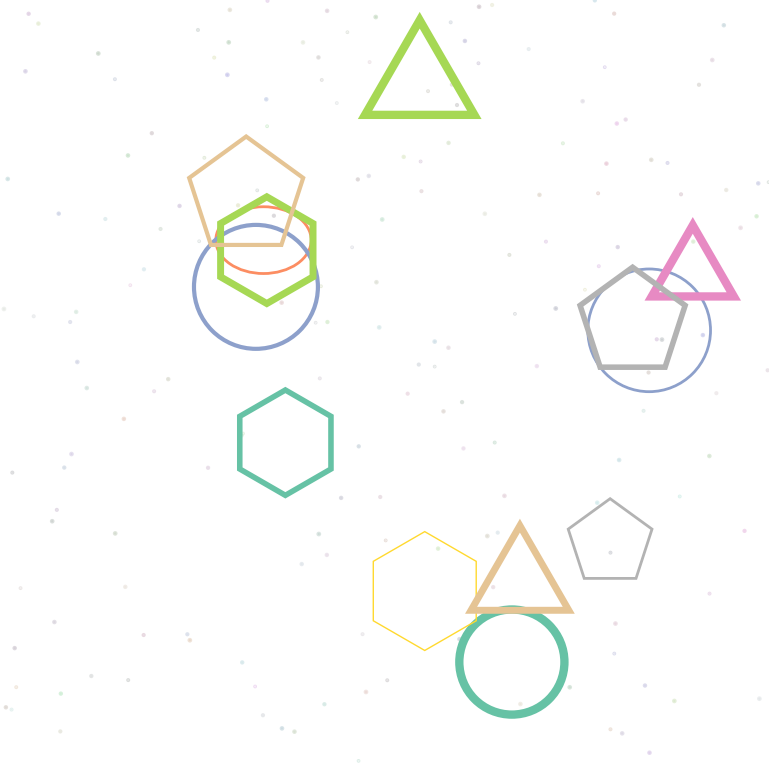[{"shape": "circle", "thickness": 3, "radius": 0.34, "center": [0.665, 0.14]}, {"shape": "hexagon", "thickness": 2, "radius": 0.34, "center": [0.371, 0.425]}, {"shape": "oval", "thickness": 1, "radius": 0.31, "center": [0.342, 0.688]}, {"shape": "circle", "thickness": 1, "radius": 0.4, "center": [0.843, 0.571]}, {"shape": "circle", "thickness": 1.5, "radius": 0.4, "center": [0.332, 0.627]}, {"shape": "triangle", "thickness": 3, "radius": 0.31, "center": [0.9, 0.646]}, {"shape": "hexagon", "thickness": 2.5, "radius": 0.35, "center": [0.347, 0.675]}, {"shape": "triangle", "thickness": 3, "radius": 0.41, "center": [0.545, 0.892]}, {"shape": "hexagon", "thickness": 0.5, "radius": 0.39, "center": [0.552, 0.232]}, {"shape": "triangle", "thickness": 2.5, "radius": 0.37, "center": [0.675, 0.244]}, {"shape": "pentagon", "thickness": 1.5, "radius": 0.39, "center": [0.32, 0.745]}, {"shape": "pentagon", "thickness": 1, "radius": 0.29, "center": [0.792, 0.295]}, {"shape": "pentagon", "thickness": 2, "radius": 0.36, "center": [0.822, 0.581]}]